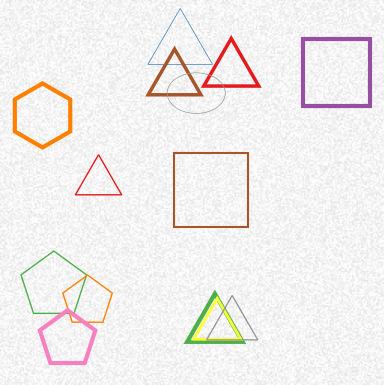[{"shape": "triangle", "thickness": 1, "radius": 0.35, "center": [0.256, 0.529]}, {"shape": "triangle", "thickness": 2.5, "radius": 0.41, "center": [0.601, 0.818]}, {"shape": "triangle", "thickness": 0.5, "radius": 0.48, "center": [0.468, 0.881]}, {"shape": "triangle", "thickness": 3, "radius": 0.42, "center": [0.558, 0.154]}, {"shape": "pentagon", "thickness": 1, "radius": 0.45, "center": [0.14, 0.258]}, {"shape": "square", "thickness": 3, "radius": 0.43, "center": [0.874, 0.812]}, {"shape": "pentagon", "thickness": 1, "radius": 0.34, "center": [0.227, 0.218]}, {"shape": "hexagon", "thickness": 3, "radius": 0.42, "center": [0.11, 0.7]}, {"shape": "triangle", "thickness": 2, "radius": 0.35, "center": [0.564, 0.154]}, {"shape": "square", "thickness": 1.5, "radius": 0.48, "center": [0.548, 0.507]}, {"shape": "triangle", "thickness": 2.5, "radius": 0.4, "center": [0.453, 0.793]}, {"shape": "pentagon", "thickness": 3, "radius": 0.38, "center": [0.176, 0.118]}, {"shape": "triangle", "thickness": 1, "radius": 0.38, "center": [0.603, 0.156]}, {"shape": "oval", "thickness": 0.5, "radius": 0.38, "center": [0.51, 0.758]}]